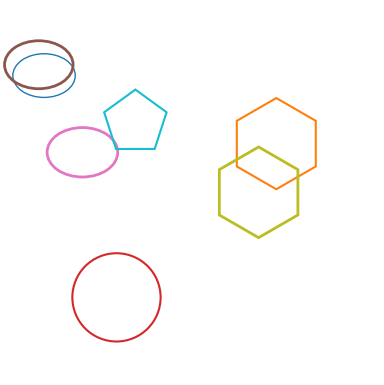[{"shape": "oval", "thickness": 1, "radius": 0.41, "center": [0.114, 0.804]}, {"shape": "hexagon", "thickness": 1.5, "radius": 0.59, "center": [0.718, 0.627]}, {"shape": "circle", "thickness": 1.5, "radius": 0.57, "center": [0.303, 0.228]}, {"shape": "oval", "thickness": 2, "radius": 0.45, "center": [0.101, 0.832]}, {"shape": "oval", "thickness": 2, "radius": 0.46, "center": [0.214, 0.604]}, {"shape": "hexagon", "thickness": 2, "radius": 0.59, "center": [0.672, 0.5]}, {"shape": "pentagon", "thickness": 1.5, "radius": 0.43, "center": [0.352, 0.682]}]